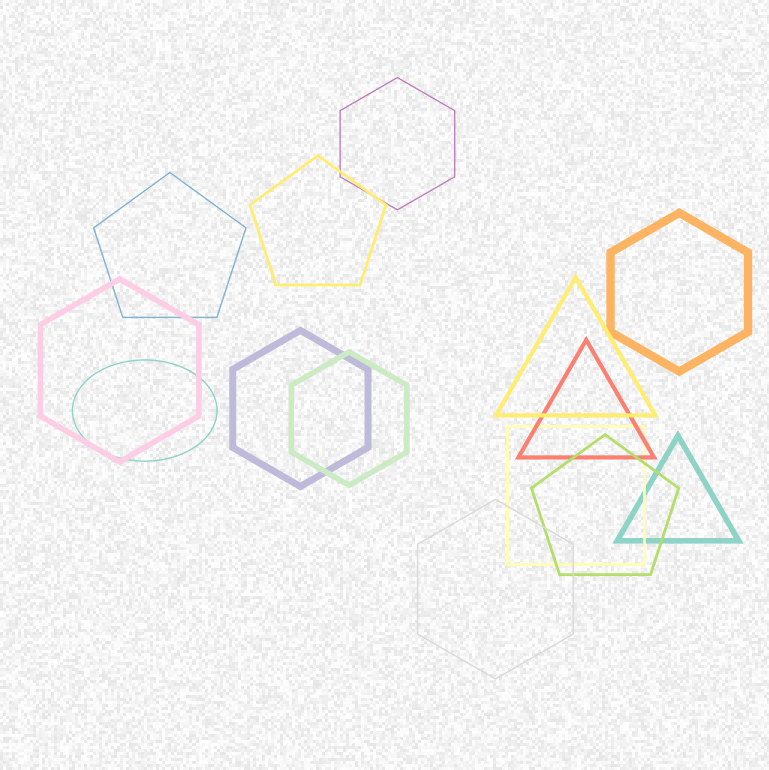[{"shape": "triangle", "thickness": 2, "radius": 0.46, "center": [0.88, 0.343]}, {"shape": "oval", "thickness": 0.5, "radius": 0.47, "center": [0.188, 0.467]}, {"shape": "square", "thickness": 1, "radius": 0.45, "center": [0.748, 0.357]}, {"shape": "hexagon", "thickness": 2.5, "radius": 0.51, "center": [0.39, 0.47]}, {"shape": "triangle", "thickness": 1.5, "radius": 0.51, "center": [0.761, 0.457]}, {"shape": "pentagon", "thickness": 0.5, "radius": 0.52, "center": [0.221, 0.672]}, {"shape": "hexagon", "thickness": 3, "radius": 0.52, "center": [0.882, 0.621]}, {"shape": "pentagon", "thickness": 1, "radius": 0.5, "center": [0.786, 0.335]}, {"shape": "hexagon", "thickness": 2, "radius": 0.59, "center": [0.155, 0.519]}, {"shape": "hexagon", "thickness": 0.5, "radius": 0.58, "center": [0.643, 0.235]}, {"shape": "hexagon", "thickness": 0.5, "radius": 0.43, "center": [0.516, 0.813]}, {"shape": "hexagon", "thickness": 2, "radius": 0.43, "center": [0.453, 0.456]}, {"shape": "pentagon", "thickness": 1, "radius": 0.46, "center": [0.413, 0.705]}, {"shape": "triangle", "thickness": 1.5, "radius": 0.6, "center": [0.748, 0.52]}]